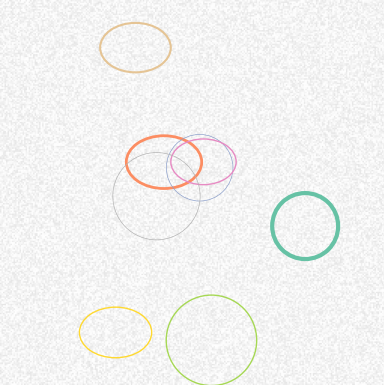[{"shape": "circle", "thickness": 3, "radius": 0.43, "center": [0.793, 0.413]}, {"shape": "oval", "thickness": 2, "radius": 0.49, "center": [0.426, 0.579]}, {"shape": "circle", "thickness": 0.5, "radius": 0.43, "center": [0.519, 0.564]}, {"shape": "oval", "thickness": 1, "radius": 0.42, "center": [0.529, 0.58]}, {"shape": "circle", "thickness": 1, "radius": 0.59, "center": [0.549, 0.116]}, {"shape": "oval", "thickness": 1, "radius": 0.47, "center": [0.3, 0.137]}, {"shape": "oval", "thickness": 1.5, "radius": 0.46, "center": [0.352, 0.876]}, {"shape": "circle", "thickness": 0.5, "radius": 0.57, "center": [0.406, 0.49]}]